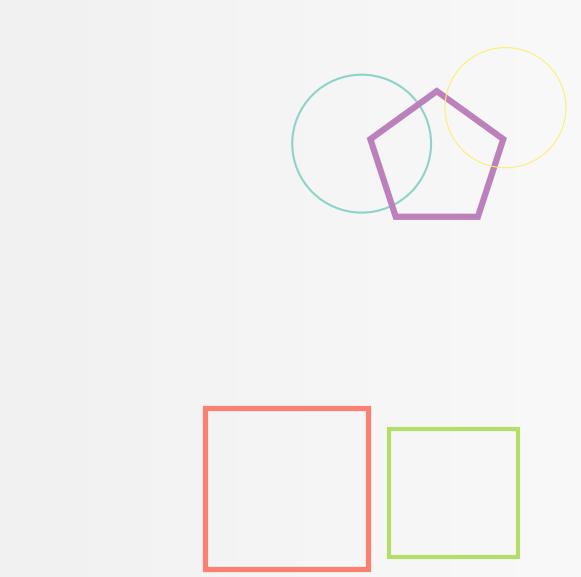[{"shape": "circle", "thickness": 1, "radius": 0.6, "center": [0.622, 0.75]}, {"shape": "square", "thickness": 2.5, "radius": 0.7, "center": [0.493, 0.154]}, {"shape": "square", "thickness": 2, "radius": 0.55, "center": [0.78, 0.146]}, {"shape": "pentagon", "thickness": 3, "radius": 0.6, "center": [0.752, 0.721]}, {"shape": "circle", "thickness": 0.5, "radius": 0.52, "center": [0.87, 0.813]}]